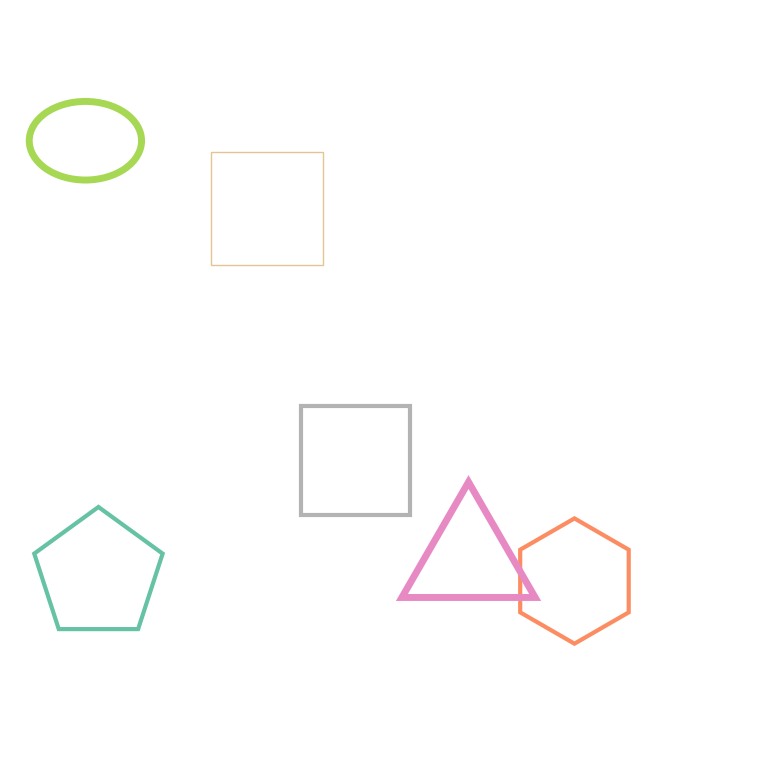[{"shape": "pentagon", "thickness": 1.5, "radius": 0.44, "center": [0.128, 0.254]}, {"shape": "hexagon", "thickness": 1.5, "radius": 0.41, "center": [0.746, 0.245]}, {"shape": "triangle", "thickness": 2.5, "radius": 0.5, "center": [0.608, 0.274]}, {"shape": "oval", "thickness": 2.5, "radius": 0.36, "center": [0.111, 0.817]}, {"shape": "square", "thickness": 0.5, "radius": 0.37, "center": [0.347, 0.729]}, {"shape": "square", "thickness": 1.5, "radius": 0.35, "center": [0.462, 0.402]}]